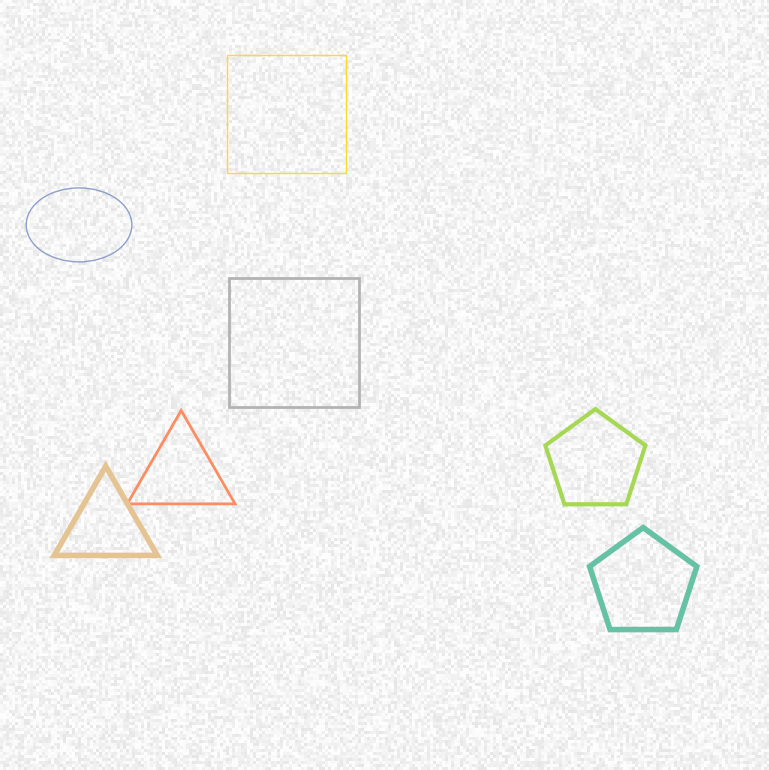[{"shape": "pentagon", "thickness": 2, "radius": 0.37, "center": [0.835, 0.242]}, {"shape": "triangle", "thickness": 1, "radius": 0.4, "center": [0.235, 0.386]}, {"shape": "oval", "thickness": 0.5, "radius": 0.34, "center": [0.103, 0.708]}, {"shape": "pentagon", "thickness": 1.5, "radius": 0.34, "center": [0.773, 0.4]}, {"shape": "square", "thickness": 0.5, "radius": 0.38, "center": [0.372, 0.852]}, {"shape": "triangle", "thickness": 2, "radius": 0.39, "center": [0.137, 0.317]}, {"shape": "square", "thickness": 1, "radius": 0.42, "center": [0.382, 0.555]}]